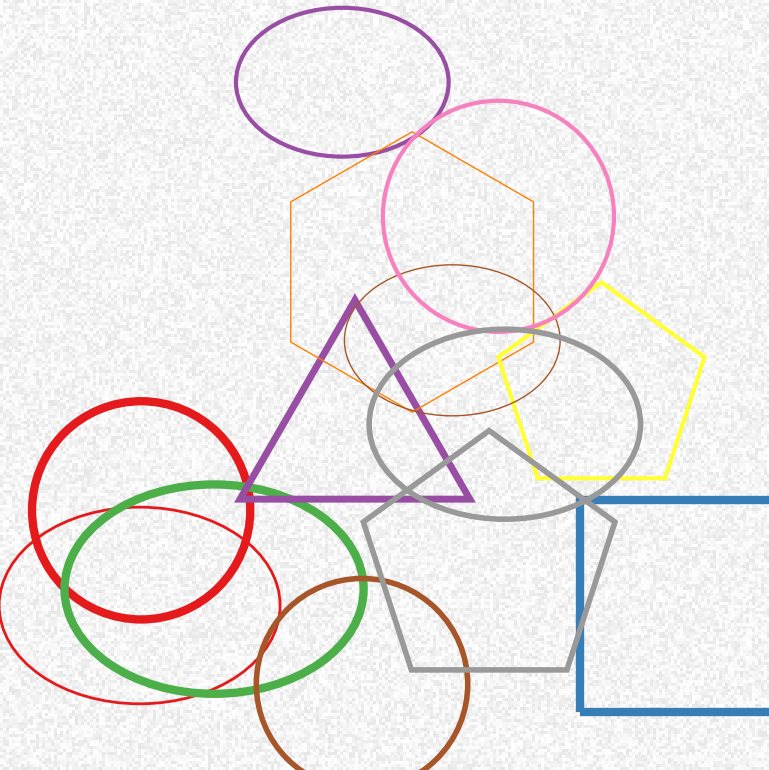[{"shape": "circle", "thickness": 3, "radius": 0.71, "center": [0.183, 0.337]}, {"shape": "oval", "thickness": 1, "radius": 0.91, "center": [0.181, 0.214]}, {"shape": "square", "thickness": 3, "radius": 0.69, "center": [0.89, 0.213]}, {"shape": "oval", "thickness": 3, "radius": 0.97, "center": [0.278, 0.235]}, {"shape": "oval", "thickness": 1.5, "radius": 0.69, "center": [0.445, 0.893]}, {"shape": "triangle", "thickness": 2.5, "radius": 0.86, "center": [0.461, 0.438]}, {"shape": "hexagon", "thickness": 0.5, "radius": 0.91, "center": [0.535, 0.647]}, {"shape": "pentagon", "thickness": 1.5, "radius": 0.7, "center": [0.781, 0.493]}, {"shape": "circle", "thickness": 2, "radius": 0.69, "center": [0.47, 0.111]}, {"shape": "oval", "thickness": 0.5, "radius": 0.7, "center": [0.587, 0.558]}, {"shape": "circle", "thickness": 1.5, "radius": 0.75, "center": [0.647, 0.719]}, {"shape": "oval", "thickness": 2, "radius": 0.88, "center": [0.656, 0.449]}, {"shape": "pentagon", "thickness": 2, "radius": 0.86, "center": [0.635, 0.269]}]